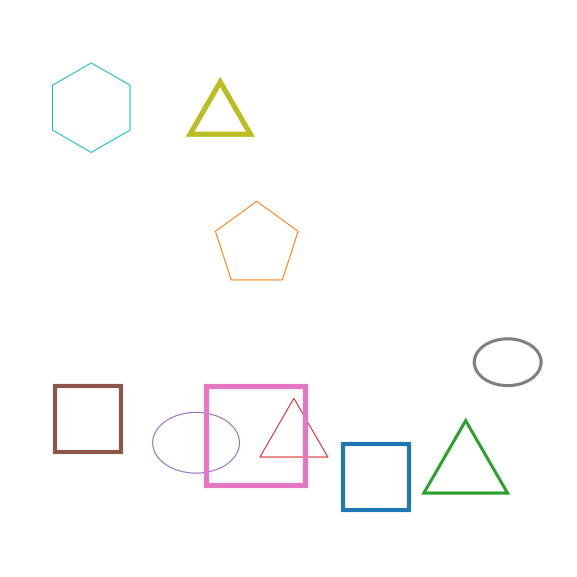[{"shape": "square", "thickness": 2, "radius": 0.29, "center": [0.651, 0.173]}, {"shape": "pentagon", "thickness": 0.5, "radius": 0.38, "center": [0.445, 0.575]}, {"shape": "triangle", "thickness": 1.5, "radius": 0.42, "center": [0.806, 0.187]}, {"shape": "triangle", "thickness": 0.5, "radius": 0.34, "center": [0.509, 0.242]}, {"shape": "oval", "thickness": 0.5, "radius": 0.38, "center": [0.34, 0.232]}, {"shape": "square", "thickness": 2, "radius": 0.29, "center": [0.152, 0.274]}, {"shape": "square", "thickness": 2.5, "radius": 0.43, "center": [0.443, 0.245]}, {"shape": "oval", "thickness": 1.5, "radius": 0.29, "center": [0.879, 0.372]}, {"shape": "triangle", "thickness": 2.5, "radius": 0.3, "center": [0.381, 0.797]}, {"shape": "hexagon", "thickness": 0.5, "radius": 0.39, "center": [0.158, 0.813]}]